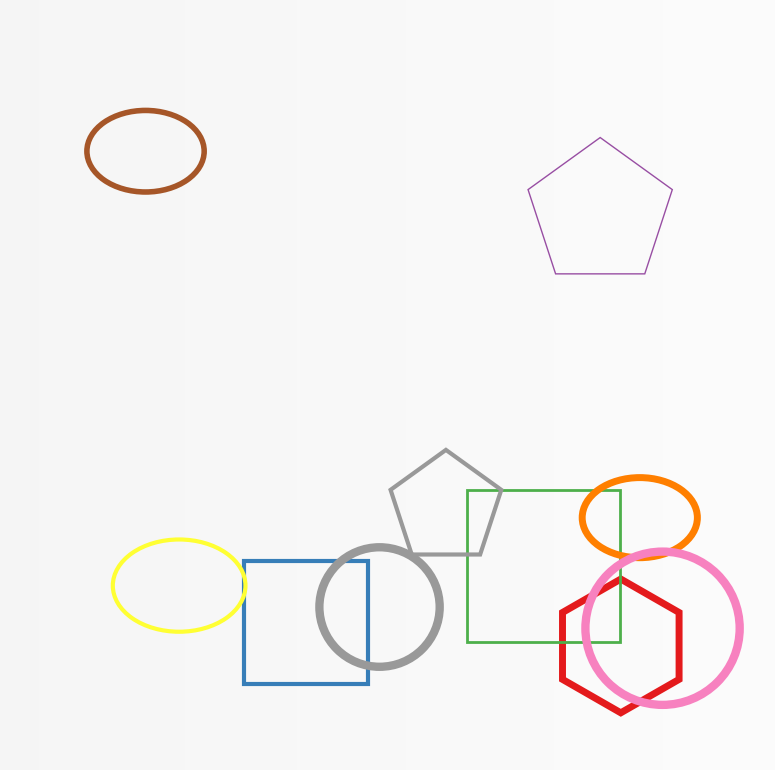[{"shape": "hexagon", "thickness": 2.5, "radius": 0.43, "center": [0.801, 0.161]}, {"shape": "square", "thickness": 1.5, "radius": 0.4, "center": [0.395, 0.192]}, {"shape": "square", "thickness": 1, "radius": 0.49, "center": [0.701, 0.265]}, {"shape": "pentagon", "thickness": 0.5, "radius": 0.49, "center": [0.774, 0.724]}, {"shape": "oval", "thickness": 2.5, "radius": 0.37, "center": [0.826, 0.328]}, {"shape": "oval", "thickness": 1.5, "radius": 0.43, "center": [0.231, 0.239]}, {"shape": "oval", "thickness": 2, "radius": 0.38, "center": [0.188, 0.804]}, {"shape": "circle", "thickness": 3, "radius": 0.5, "center": [0.855, 0.184]}, {"shape": "circle", "thickness": 3, "radius": 0.39, "center": [0.49, 0.212]}, {"shape": "pentagon", "thickness": 1.5, "radius": 0.38, "center": [0.575, 0.341]}]